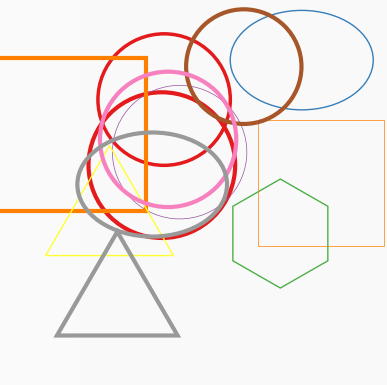[{"shape": "circle", "thickness": 2.5, "radius": 0.85, "center": [0.424, 0.741]}, {"shape": "circle", "thickness": 3, "radius": 0.95, "center": [0.418, 0.571]}, {"shape": "oval", "thickness": 1, "radius": 0.92, "center": [0.779, 0.844]}, {"shape": "hexagon", "thickness": 1, "radius": 0.71, "center": [0.723, 0.393]}, {"shape": "circle", "thickness": 0.5, "radius": 0.87, "center": [0.464, 0.605]}, {"shape": "square", "thickness": 0.5, "radius": 0.82, "center": [0.828, 0.525]}, {"shape": "square", "thickness": 3, "radius": 1.0, "center": [0.178, 0.651]}, {"shape": "triangle", "thickness": 1, "radius": 0.95, "center": [0.283, 0.431]}, {"shape": "circle", "thickness": 3, "radius": 0.74, "center": [0.629, 0.827]}, {"shape": "circle", "thickness": 3, "radius": 0.88, "center": [0.434, 0.638]}, {"shape": "triangle", "thickness": 3, "radius": 0.9, "center": [0.303, 0.218]}, {"shape": "oval", "thickness": 3, "radius": 0.97, "center": [0.393, 0.521]}]